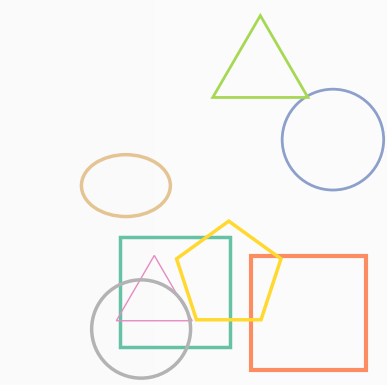[{"shape": "square", "thickness": 2.5, "radius": 0.71, "center": [0.452, 0.241]}, {"shape": "square", "thickness": 3, "radius": 0.74, "center": [0.797, 0.188]}, {"shape": "circle", "thickness": 2, "radius": 0.65, "center": [0.859, 0.637]}, {"shape": "triangle", "thickness": 1, "radius": 0.57, "center": [0.398, 0.223]}, {"shape": "triangle", "thickness": 2, "radius": 0.71, "center": [0.672, 0.818]}, {"shape": "pentagon", "thickness": 2.5, "radius": 0.71, "center": [0.59, 0.284]}, {"shape": "oval", "thickness": 2.5, "radius": 0.57, "center": [0.325, 0.518]}, {"shape": "circle", "thickness": 2.5, "radius": 0.64, "center": [0.364, 0.145]}]